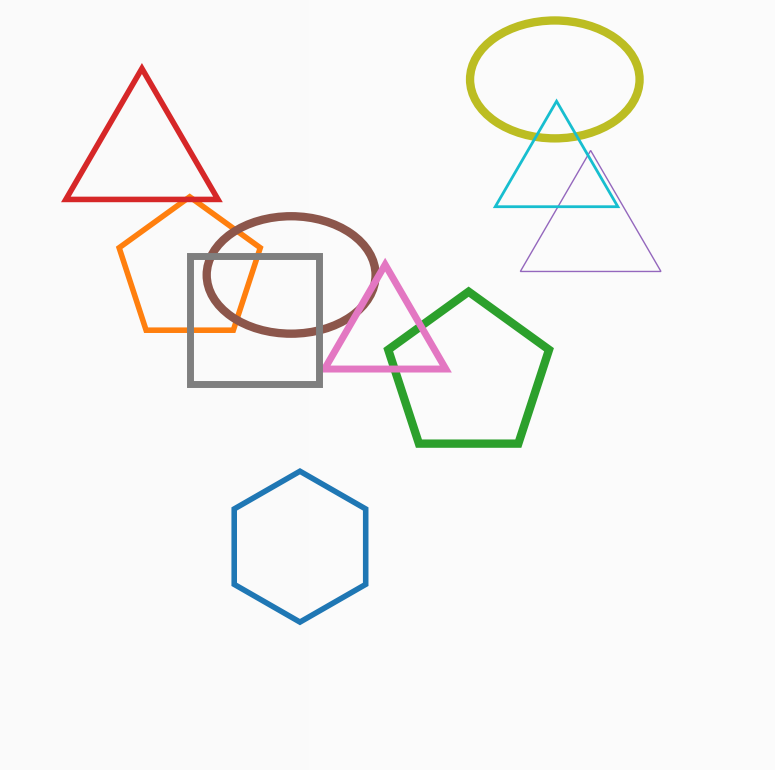[{"shape": "hexagon", "thickness": 2, "radius": 0.49, "center": [0.387, 0.29]}, {"shape": "pentagon", "thickness": 2, "radius": 0.48, "center": [0.245, 0.649]}, {"shape": "pentagon", "thickness": 3, "radius": 0.55, "center": [0.605, 0.512]}, {"shape": "triangle", "thickness": 2, "radius": 0.57, "center": [0.183, 0.798]}, {"shape": "triangle", "thickness": 0.5, "radius": 0.52, "center": [0.762, 0.7]}, {"shape": "oval", "thickness": 3, "radius": 0.54, "center": [0.376, 0.643]}, {"shape": "triangle", "thickness": 2.5, "radius": 0.45, "center": [0.497, 0.566]}, {"shape": "square", "thickness": 2.5, "radius": 0.41, "center": [0.329, 0.584]}, {"shape": "oval", "thickness": 3, "radius": 0.55, "center": [0.716, 0.897]}, {"shape": "triangle", "thickness": 1, "radius": 0.46, "center": [0.718, 0.777]}]